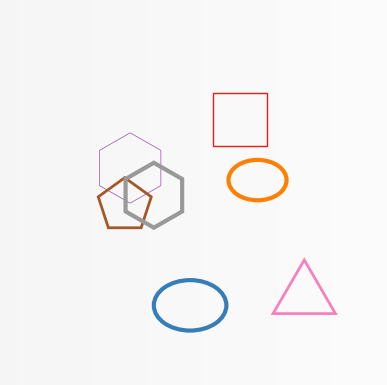[{"shape": "square", "thickness": 1, "radius": 0.35, "center": [0.62, 0.69]}, {"shape": "oval", "thickness": 3, "radius": 0.47, "center": [0.491, 0.207]}, {"shape": "hexagon", "thickness": 0.5, "radius": 0.46, "center": [0.336, 0.564]}, {"shape": "oval", "thickness": 3, "radius": 0.37, "center": [0.665, 0.532]}, {"shape": "pentagon", "thickness": 2, "radius": 0.36, "center": [0.322, 0.467]}, {"shape": "triangle", "thickness": 2, "radius": 0.46, "center": [0.785, 0.232]}, {"shape": "hexagon", "thickness": 3, "radius": 0.42, "center": [0.397, 0.493]}]